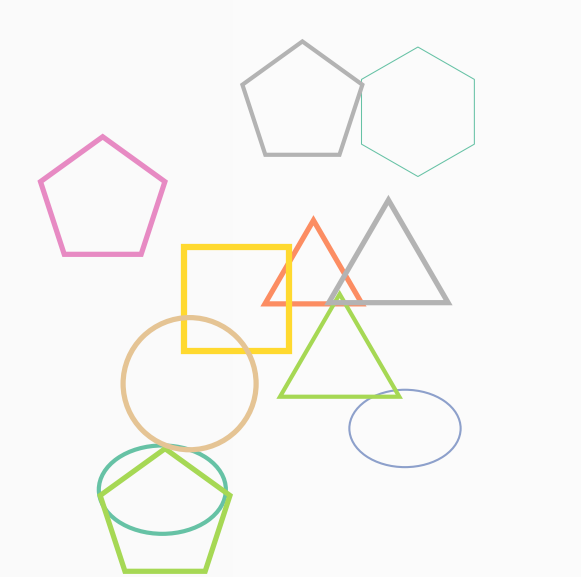[{"shape": "hexagon", "thickness": 0.5, "radius": 0.56, "center": [0.719, 0.806]}, {"shape": "oval", "thickness": 2, "radius": 0.55, "center": [0.279, 0.151]}, {"shape": "triangle", "thickness": 2.5, "radius": 0.48, "center": [0.539, 0.521]}, {"shape": "oval", "thickness": 1, "radius": 0.48, "center": [0.697, 0.257]}, {"shape": "pentagon", "thickness": 2.5, "radius": 0.56, "center": [0.177, 0.65]}, {"shape": "pentagon", "thickness": 2.5, "radius": 0.59, "center": [0.284, 0.105]}, {"shape": "triangle", "thickness": 2, "radius": 0.59, "center": [0.584, 0.371]}, {"shape": "square", "thickness": 3, "radius": 0.45, "center": [0.407, 0.481]}, {"shape": "circle", "thickness": 2.5, "radius": 0.57, "center": [0.326, 0.335]}, {"shape": "triangle", "thickness": 2.5, "radius": 0.59, "center": [0.668, 0.534]}, {"shape": "pentagon", "thickness": 2, "radius": 0.54, "center": [0.52, 0.819]}]